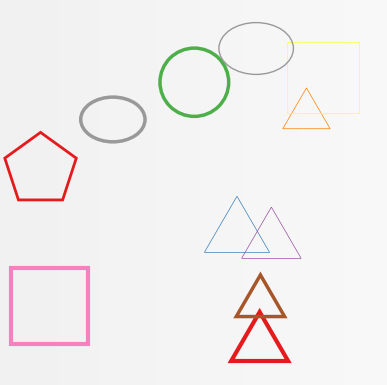[{"shape": "pentagon", "thickness": 2, "radius": 0.48, "center": [0.105, 0.559]}, {"shape": "triangle", "thickness": 3, "radius": 0.42, "center": [0.67, 0.105]}, {"shape": "triangle", "thickness": 0.5, "radius": 0.49, "center": [0.612, 0.393]}, {"shape": "circle", "thickness": 2.5, "radius": 0.44, "center": [0.502, 0.786]}, {"shape": "triangle", "thickness": 0.5, "radius": 0.44, "center": [0.7, 0.373]}, {"shape": "triangle", "thickness": 0.5, "radius": 0.35, "center": [0.791, 0.701]}, {"shape": "square", "thickness": 0.5, "radius": 0.46, "center": [0.833, 0.8]}, {"shape": "triangle", "thickness": 2.5, "radius": 0.36, "center": [0.672, 0.214]}, {"shape": "square", "thickness": 3, "radius": 0.5, "center": [0.127, 0.205]}, {"shape": "oval", "thickness": 2.5, "radius": 0.41, "center": [0.291, 0.69]}, {"shape": "oval", "thickness": 1, "radius": 0.48, "center": [0.661, 0.874]}]